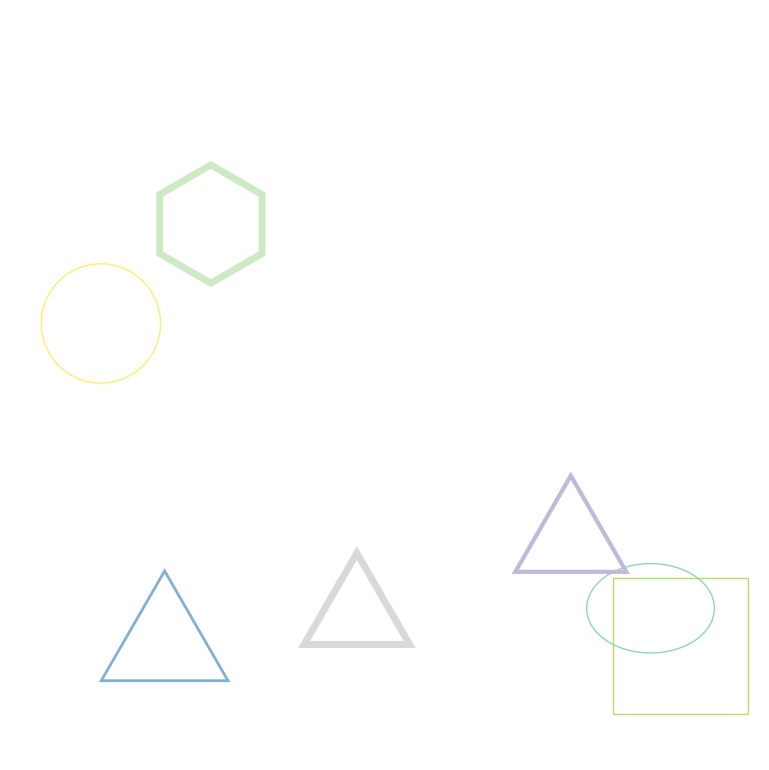[{"shape": "oval", "thickness": 0.5, "radius": 0.41, "center": [0.845, 0.21]}, {"shape": "triangle", "thickness": 1.5, "radius": 0.42, "center": [0.741, 0.299]}, {"shape": "triangle", "thickness": 1, "radius": 0.48, "center": [0.214, 0.163]}, {"shape": "square", "thickness": 0.5, "radius": 0.44, "center": [0.884, 0.161]}, {"shape": "triangle", "thickness": 2.5, "radius": 0.4, "center": [0.463, 0.203]}, {"shape": "hexagon", "thickness": 2.5, "radius": 0.38, "center": [0.274, 0.709]}, {"shape": "circle", "thickness": 0.5, "radius": 0.39, "center": [0.131, 0.58]}]